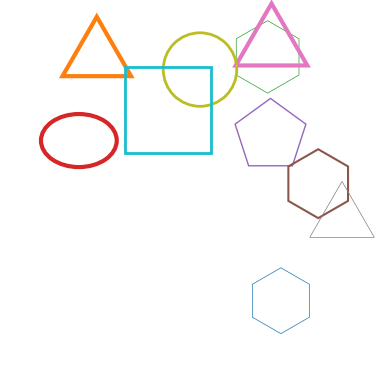[{"shape": "hexagon", "thickness": 0.5, "radius": 0.43, "center": [0.73, 0.219]}, {"shape": "triangle", "thickness": 3, "radius": 0.51, "center": [0.251, 0.854]}, {"shape": "hexagon", "thickness": 0.5, "radius": 0.47, "center": [0.695, 0.852]}, {"shape": "oval", "thickness": 3, "radius": 0.49, "center": [0.205, 0.635]}, {"shape": "pentagon", "thickness": 1, "radius": 0.48, "center": [0.703, 0.648]}, {"shape": "hexagon", "thickness": 1.5, "radius": 0.45, "center": [0.827, 0.523]}, {"shape": "triangle", "thickness": 3, "radius": 0.54, "center": [0.705, 0.884]}, {"shape": "triangle", "thickness": 0.5, "radius": 0.48, "center": [0.888, 0.432]}, {"shape": "circle", "thickness": 2, "radius": 0.48, "center": [0.52, 0.819]}, {"shape": "square", "thickness": 2, "radius": 0.56, "center": [0.437, 0.715]}]